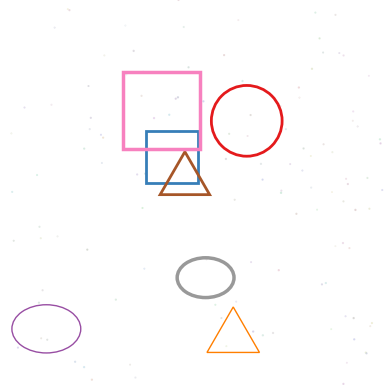[{"shape": "circle", "thickness": 2, "radius": 0.46, "center": [0.641, 0.686]}, {"shape": "square", "thickness": 2, "radius": 0.34, "center": [0.447, 0.592]}, {"shape": "oval", "thickness": 1, "radius": 0.45, "center": [0.12, 0.146]}, {"shape": "triangle", "thickness": 1, "radius": 0.39, "center": [0.606, 0.124]}, {"shape": "triangle", "thickness": 2, "radius": 0.37, "center": [0.48, 0.532]}, {"shape": "square", "thickness": 2.5, "radius": 0.5, "center": [0.419, 0.713]}, {"shape": "oval", "thickness": 2.5, "radius": 0.37, "center": [0.534, 0.279]}]